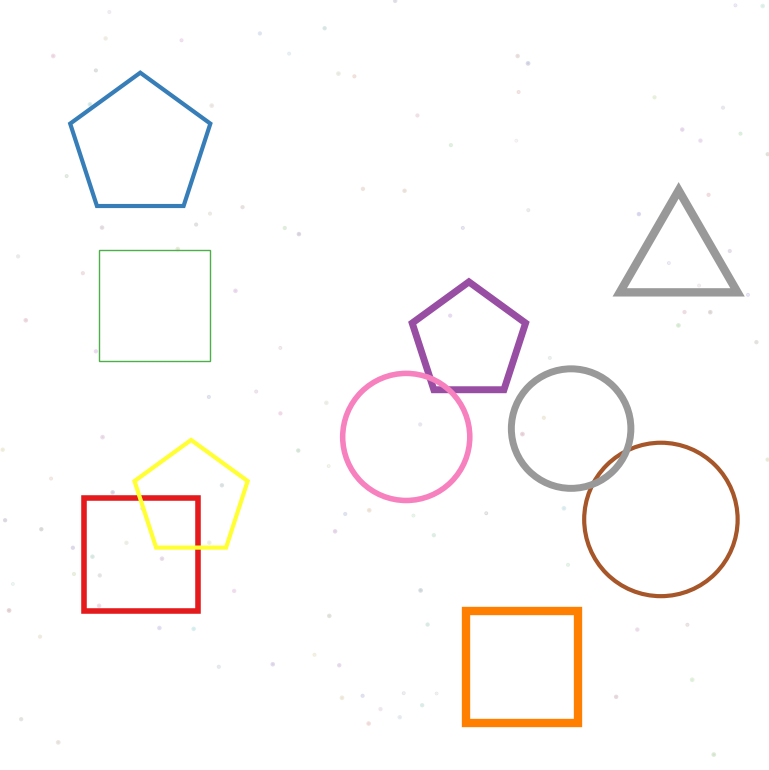[{"shape": "square", "thickness": 2, "radius": 0.37, "center": [0.183, 0.28]}, {"shape": "pentagon", "thickness": 1.5, "radius": 0.48, "center": [0.182, 0.81]}, {"shape": "square", "thickness": 0.5, "radius": 0.36, "center": [0.201, 0.603]}, {"shape": "pentagon", "thickness": 2.5, "radius": 0.39, "center": [0.609, 0.556]}, {"shape": "square", "thickness": 3, "radius": 0.36, "center": [0.678, 0.133]}, {"shape": "pentagon", "thickness": 1.5, "radius": 0.39, "center": [0.248, 0.351]}, {"shape": "circle", "thickness": 1.5, "radius": 0.5, "center": [0.858, 0.325]}, {"shape": "circle", "thickness": 2, "radius": 0.41, "center": [0.528, 0.433]}, {"shape": "circle", "thickness": 2.5, "radius": 0.39, "center": [0.742, 0.443]}, {"shape": "triangle", "thickness": 3, "radius": 0.44, "center": [0.881, 0.664]}]